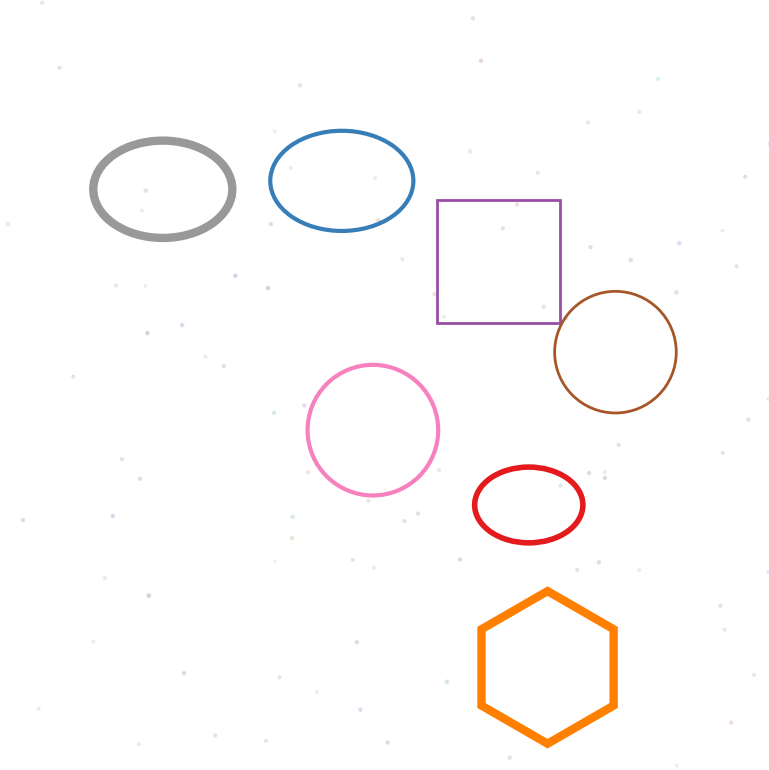[{"shape": "oval", "thickness": 2, "radius": 0.35, "center": [0.687, 0.344]}, {"shape": "oval", "thickness": 1.5, "radius": 0.46, "center": [0.444, 0.765]}, {"shape": "square", "thickness": 1, "radius": 0.4, "center": [0.648, 0.661]}, {"shape": "hexagon", "thickness": 3, "radius": 0.5, "center": [0.711, 0.133]}, {"shape": "circle", "thickness": 1, "radius": 0.39, "center": [0.799, 0.543]}, {"shape": "circle", "thickness": 1.5, "radius": 0.42, "center": [0.484, 0.441]}, {"shape": "oval", "thickness": 3, "radius": 0.45, "center": [0.211, 0.754]}]